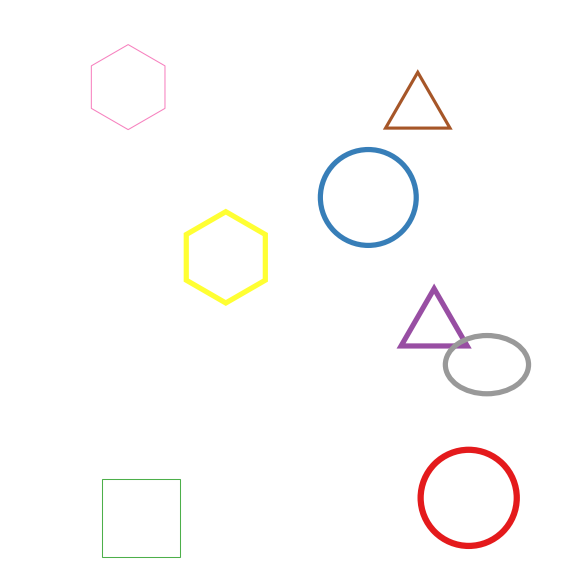[{"shape": "circle", "thickness": 3, "radius": 0.42, "center": [0.812, 0.137]}, {"shape": "circle", "thickness": 2.5, "radius": 0.41, "center": [0.638, 0.657]}, {"shape": "square", "thickness": 0.5, "radius": 0.34, "center": [0.244, 0.103]}, {"shape": "triangle", "thickness": 2.5, "radius": 0.33, "center": [0.752, 0.433]}, {"shape": "hexagon", "thickness": 2.5, "radius": 0.4, "center": [0.391, 0.554]}, {"shape": "triangle", "thickness": 1.5, "radius": 0.32, "center": [0.723, 0.81]}, {"shape": "hexagon", "thickness": 0.5, "radius": 0.37, "center": [0.222, 0.848]}, {"shape": "oval", "thickness": 2.5, "radius": 0.36, "center": [0.843, 0.368]}]